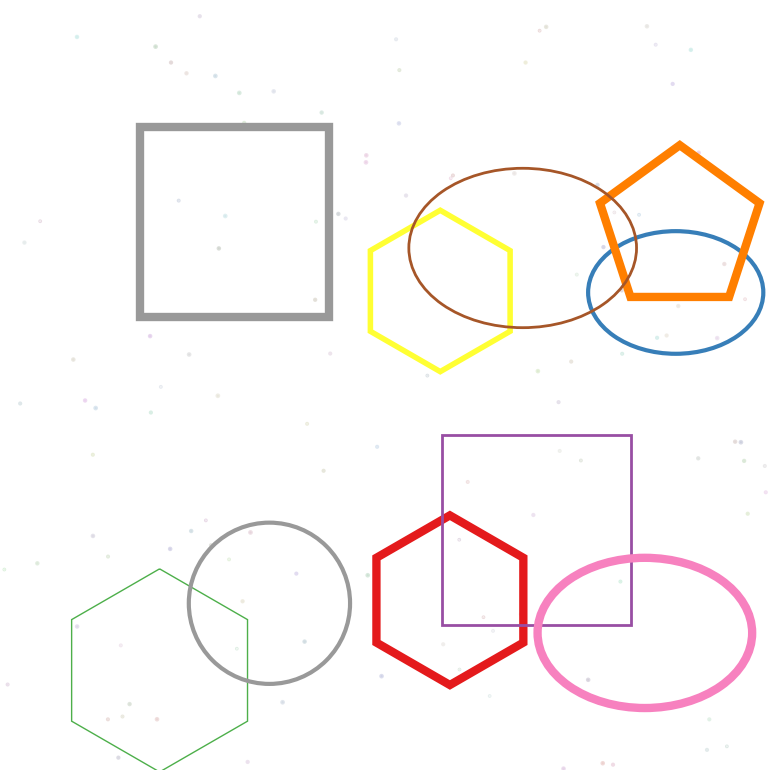[{"shape": "hexagon", "thickness": 3, "radius": 0.55, "center": [0.584, 0.221]}, {"shape": "oval", "thickness": 1.5, "radius": 0.57, "center": [0.878, 0.62]}, {"shape": "hexagon", "thickness": 0.5, "radius": 0.66, "center": [0.207, 0.129]}, {"shape": "square", "thickness": 1, "radius": 0.62, "center": [0.697, 0.312]}, {"shape": "pentagon", "thickness": 3, "radius": 0.54, "center": [0.883, 0.703]}, {"shape": "hexagon", "thickness": 2, "radius": 0.52, "center": [0.572, 0.622]}, {"shape": "oval", "thickness": 1, "radius": 0.74, "center": [0.679, 0.678]}, {"shape": "oval", "thickness": 3, "radius": 0.7, "center": [0.837, 0.178]}, {"shape": "circle", "thickness": 1.5, "radius": 0.52, "center": [0.35, 0.217]}, {"shape": "square", "thickness": 3, "radius": 0.62, "center": [0.304, 0.711]}]